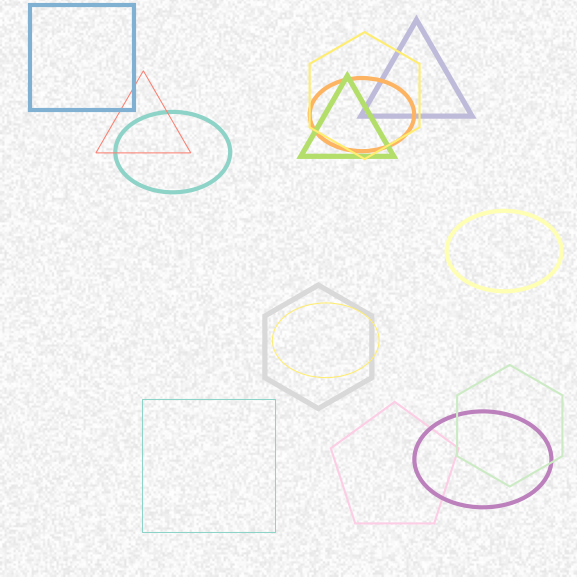[{"shape": "square", "thickness": 0.5, "radius": 0.58, "center": [0.361, 0.194]}, {"shape": "oval", "thickness": 2, "radius": 0.5, "center": [0.299, 0.736]}, {"shape": "oval", "thickness": 2, "radius": 0.5, "center": [0.873, 0.564]}, {"shape": "triangle", "thickness": 2.5, "radius": 0.56, "center": [0.721, 0.854]}, {"shape": "triangle", "thickness": 0.5, "radius": 0.47, "center": [0.248, 0.782]}, {"shape": "square", "thickness": 2, "radius": 0.45, "center": [0.142, 0.9]}, {"shape": "oval", "thickness": 2, "radius": 0.45, "center": [0.627, 0.801]}, {"shape": "triangle", "thickness": 2.5, "radius": 0.46, "center": [0.601, 0.775]}, {"shape": "pentagon", "thickness": 1, "radius": 0.58, "center": [0.683, 0.187]}, {"shape": "hexagon", "thickness": 2.5, "radius": 0.53, "center": [0.551, 0.399]}, {"shape": "oval", "thickness": 2, "radius": 0.59, "center": [0.836, 0.204]}, {"shape": "hexagon", "thickness": 1, "radius": 0.53, "center": [0.883, 0.262]}, {"shape": "oval", "thickness": 0.5, "radius": 0.46, "center": [0.564, 0.41]}, {"shape": "hexagon", "thickness": 1, "radius": 0.55, "center": [0.631, 0.834]}]